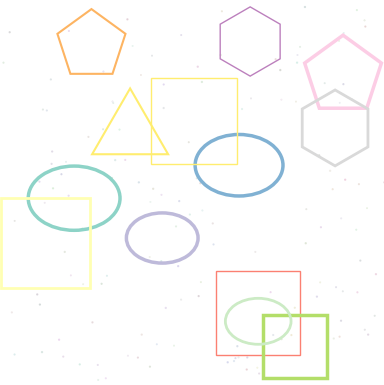[{"shape": "oval", "thickness": 2.5, "radius": 0.6, "center": [0.193, 0.485]}, {"shape": "square", "thickness": 2, "radius": 0.58, "center": [0.118, 0.369]}, {"shape": "oval", "thickness": 2.5, "radius": 0.47, "center": [0.421, 0.382]}, {"shape": "square", "thickness": 1, "radius": 0.55, "center": [0.671, 0.186]}, {"shape": "oval", "thickness": 2.5, "radius": 0.57, "center": [0.621, 0.571]}, {"shape": "pentagon", "thickness": 1.5, "radius": 0.46, "center": [0.238, 0.883]}, {"shape": "square", "thickness": 2.5, "radius": 0.41, "center": [0.767, 0.1]}, {"shape": "pentagon", "thickness": 2.5, "radius": 0.52, "center": [0.891, 0.804]}, {"shape": "hexagon", "thickness": 2, "radius": 0.49, "center": [0.87, 0.668]}, {"shape": "hexagon", "thickness": 1, "radius": 0.45, "center": [0.65, 0.892]}, {"shape": "oval", "thickness": 2, "radius": 0.43, "center": [0.671, 0.165]}, {"shape": "triangle", "thickness": 1.5, "radius": 0.57, "center": [0.338, 0.656]}, {"shape": "square", "thickness": 1, "radius": 0.56, "center": [0.504, 0.685]}]